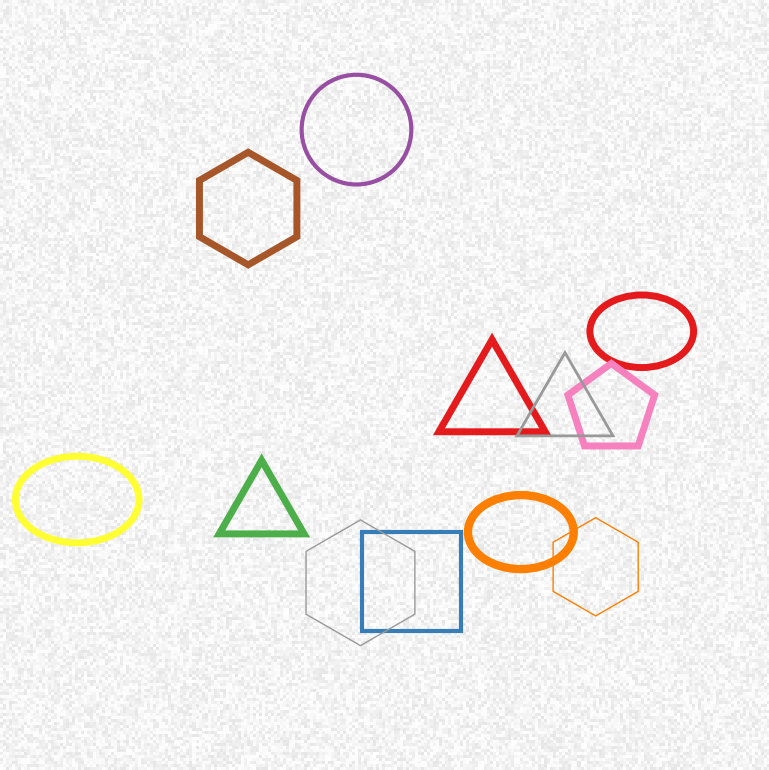[{"shape": "oval", "thickness": 2.5, "radius": 0.34, "center": [0.833, 0.57]}, {"shape": "triangle", "thickness": 2.5, "radius": 0.4, "center": [0.639, 0.479]}, {"shape": "square", "thickness": 1.5, "radius": 0.32, "center": [0.535, 0.245]}, {"shape": "triangle", "thickness": 2.5, "radius": 0.32, "center": [0.34, 0.338]}, {"shape": "circle", "thickness": 1.5, "radius": 0.36, "center": [0.463, 0.832]}, {"shape": "hexagon", "thickness": 0.5, "radius": 0.32, "center": [0.774, 0.264]}, {"shape": "oval", "thickness": 3, "radius": 0.34, "center": [0.676, 0.309]}, {"shape": "oval", "thickness": 2.5, "radius": 0.4, "center": [0.1, 0.351]}, {"shape": "hexagon", "thickness": 2.5, "radius": 0.37, "center": [0.322, 0.729]}, {"shape": "pentagon", "thickness": 2.5, "radius": 0.3, "center": [0.794, 0.469]}, {"shape": "triangle", "thickness": 1, "radius": 0.36, "center": [0.734, 0.47]}, {"shape": "hexagon", "thickness": 0.5, "radius": 0.41, "center": [0.468, 0.243]}]